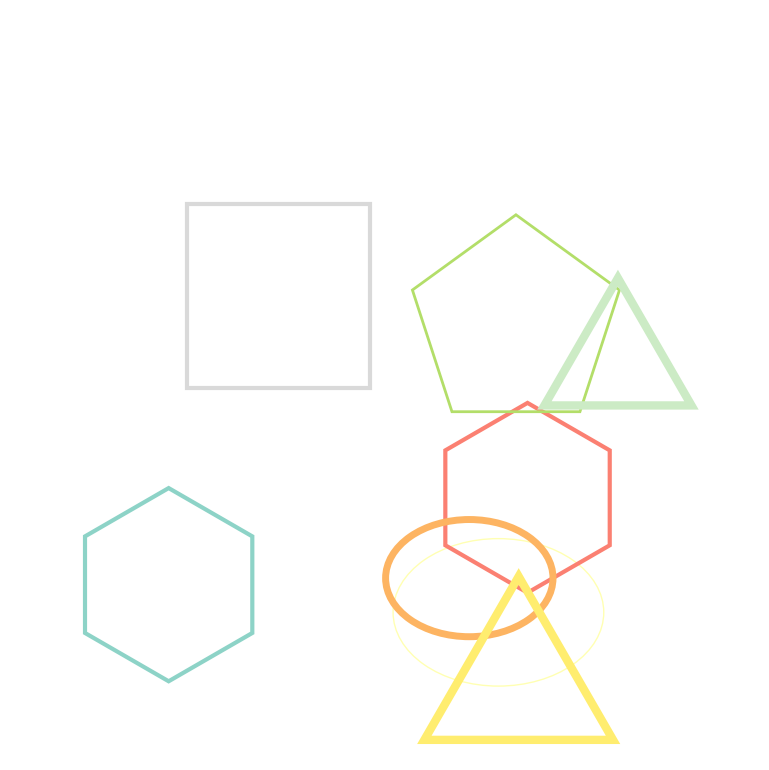[{"shape": "hexagon", "thickness": 1.5, "radius": 0.63, "center": [0.219, 0.241]}, {"shape": "oval", "thickness": 0.5, "radius": 0.68, "center": [0.647, 0.205]}, {"shape": "hexagon", "thickness": 1.5, "radius": 0.62, "center": [0.685, 0.353]}, {"shape": "oval", "thickness": 2.5, "radius": 0.54, "center": [0.609, 0.249]}, {"shape": "pentagon", "thickness": 1, "radius": 0.71, "center": [0.67, 0.58]}, {"shape": "square", "thickness": 1.5, "radius": 0.6, "center": [0.362, 0.615]}, {"shape": "triangle", "thickness": 3, "radius": 0.55, "center": [0.802, 0.529]}, {"shape": "triangle", "thickness": 3, "radius": 0.71, "center": [0.674, 0.11]}]